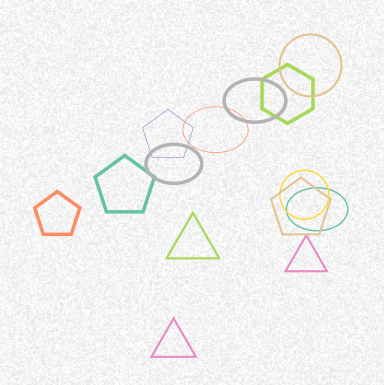[{"shape": "pentagon", "thickness": 2.5, "radius": 0.4, "center": [0.324, 0.515]}, {"shape": "oval", "thickness": 1, "radius": 0.4, "center": [0.824, 0.456]}, {"shape": "pentagon", "thickness": 2.5, "radius": 0.31, "center": [0.149, 0.441]}, {"shape": "oval", "thickness": 0.5, "radius": 0.42, "center": [0.56, 0.663]}, {"shape": "pentagon", "thickness": 0.5, "radius": 0.35, "center": [0.436, 0.647]}, {"shape": "triangle", "thickness": 1.5, "radius": 0.31, "center": [0.795, 0.327]}, {"shape": "triangle", "thickness": 1.5, "radius": 0.33, "center": [0.451, 0.107]}, {"shape": "hexagon", "thickness": 2.5, "radius": 0.38, "center": [0.747, 0.756]}, {"shape": "triangle", "thickness": 1.5, "radius": 0.4, "center": [0.501, 0.369]}, {"shape": "circle", "thickness": 1, "radius": 0.32, "center": [0.791, 0.494]}, {"shape": "pentagon", "thickness": 1.5, "radius": 0.41, "center": [0.781, 0.457]}, {"shape": "circle", "thickness": 1.5, "radius": 0.4, "center": [0.806, 0.83]}, {"shape": "oval", "thickness": 2.5, "radius": 0.36, "center": [0.452, 0.574]}, {"shape": "oval", "thickness": 2.5, "radius": 0.4, "center": [0.662, 0.739]}]